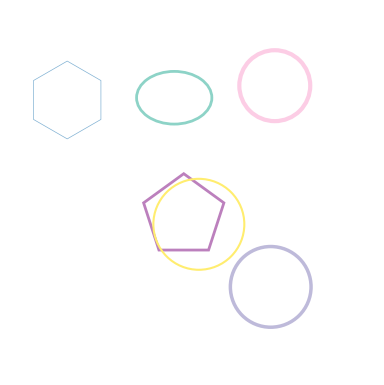[{"shape": "oval", "thickness": 2, "radius": 0.49, "center": [0.452, 0.746]}, {"shape": "circle", "thickness": 2.5, "radius": 0.52, "center": [0.703, 0.255]}, {"shape": "hexagon", "thickness": 0.5, "radius": 0.51, "center": [0.175, 0.74]}, {"shape": "circle", "thickness": 3, "radius": 0.46, "center": [0.714, 0.777]}, {"shape": "pentagon", "thickness": 2, "radius": 0.55, "center": [0.477, 0.439]}, {"shape": "circle", "thickness": 1.5, "radius": 0.59, "center": [0.516, 0.417]}]